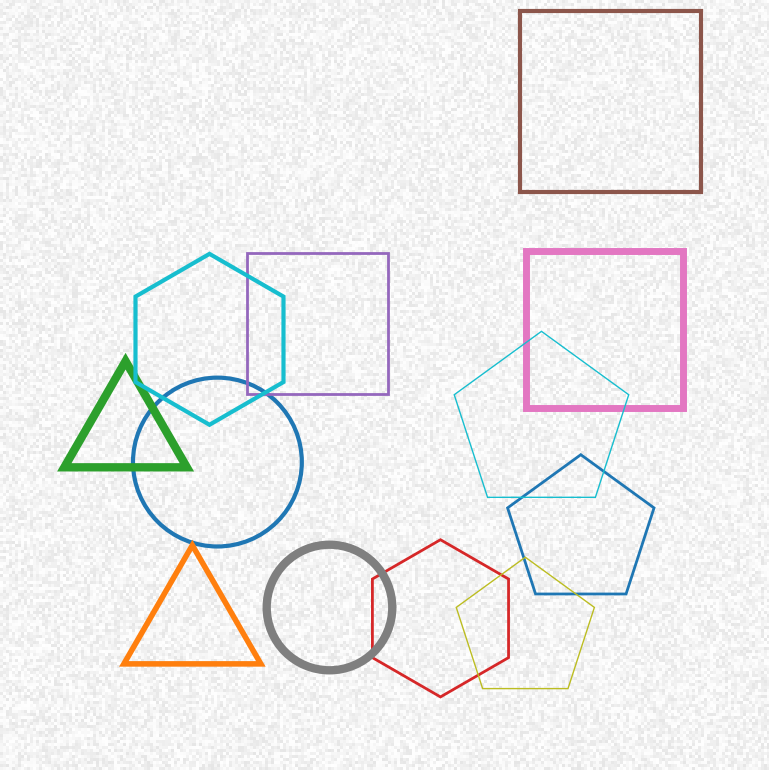[{"shape": "circle", "thickness": 1.5, "radius": 0.55, "center": [0.282, 0.4]}, {"shape": "pentagon", "thickness": 1, "radius": 0.5, "center": [0.754, 0.309]}, {"shape": "triangle", "thickness": 2, "radius": 0.51, "center": [0.25, 0.189]}, {"shape": "triangle", "thickness": 3, "radius": 0.46, "center": [0.163, 0.439]}, {"shape": "hexagon", "thickness": 1, "radius": 0.51, "center": [0.572, 0.197]}, {"shape": "square", "thickness": 1, "radius": 0.46, "center": [0.412, 0.58]}, {"shape": "square", "thickness": 1.5, "radius": 0.59, "center": [0.793, 0.868]}, {"shape": "square", "thickness": 2.5, "radius": 0.51, "center": [0.785, 0.572]}, {"shape": "circle", "thickness": 3, "radius": 0.41, "center": [0.428, 0.211]}, {"shape": "pentagon", "thickness": 0.5, "radius": 0.47, "center": [0.682, 0.182]}, {"shape": "pentagon", "thickness": 0.5, "radius": 0.6, "center": [0.703, 0.451]}, {"shape": "hexagon", "thickness": 1.5, "radius": 0.55, "center": [0.272, 0.559]}]